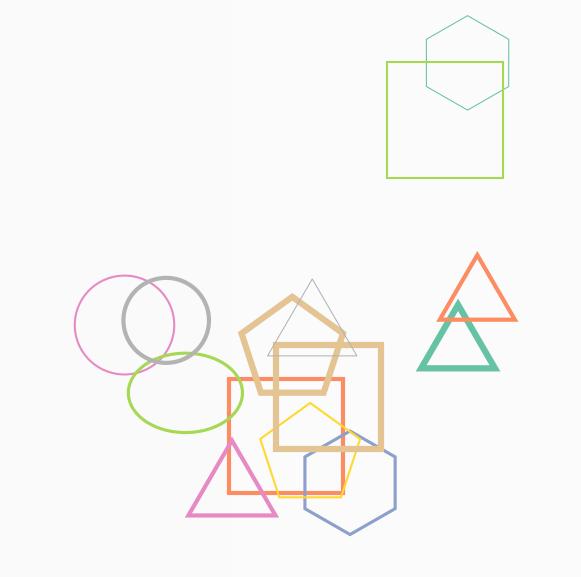[{"shape": "triangle", "thickness": 3, "radius": 0.37, "center": [0.788, 0.398]}, {"shape": "hexagon", "thickness": 0.5, "radius": 0.41, "center": [0.804, 0.89]}, {"shape": "square", "thickness": 2, "radius": 0.49, "center": [0.492, 0.244]}, {"shape": "triangle", "thickness": 2, "radius": 0.37, "center": [0.821, 0.483]}, {"shape": "hexagon", "thickness": 1.5, "radius": 0.45, "center": [0.602, 0.163]}, {"shape": "circle", "thickness": 1, "radius": 0.43, "center": [0.214, 0.436]}, {"shape": "triangle", "thickness": 2, "radius": 0.43, "center": [0.399, 0.15]}, {"shape": "oval", "thickness": 1.5, "radius": 0.49, "center": [0.319, 0.319]}, {"shape": "square", "thickness": 1, "radius": 0.5, "center": [0.766, 0.792]}, {"shape": "pentagon", "thickness": 1, "radius": 0.45, "center": [0.534, 0.211]}, {"shape": "pentagon", "thickness": 3, "radius": 0.46, "center": [0.503, 0.393]}, {"shape": "square", "thickness": 3, "radius": 0.45, "center": [0.565, 0.312]}, {"shape": "circle", "thickness": 2, "radius": 0.37, "center": [0.286, 0.444]}, {"shape": "triangle", "thickness": 0.5, "radius": 0.44, "center": [0.537, 0.427]}]